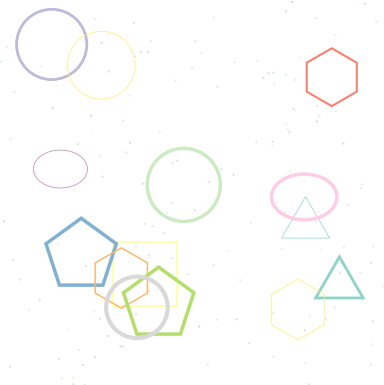[{"shape": "triangle", "thickness": 2, "radius": 0.36, "center": [0.882, 0.262]}, {"shape": "triangle", "thickness": 0.5, "radius": 0.36, "center": [0.794, 0.418]}, {"shape": "square", "thickness": 1.5, "radius": 0.42, "center": [0.377, 0.289]}, {"shape": "circle", "thickness": 2, "radius": 0.46, "center": [0.134, 0.885]}, {"shape": "hexagon", "thickness": 1.5, "radius": 0.38, "center": [0.862, 0.799]}, {"shape": "pentagon", "thickness": 2.5, "radius": 0.48, "center": [0.211, 0.337]}, {"shape": "hexagon", "thickness": 1, "radius": 0.39, "center": [0.315, 0.278]}, {"shape": "pentagon", "thickness": 2.5, "radius": 0.48, "center": [0.412, 0.21]}, {"shape": "oval", "thickness": 2.5, "radius": 0.42, "center": [0.79, 0.488]}, {"shape": "circle", "thickness": 3, "radius": 0.4, "center": [0.356, 0.202]}, {"shape": "oval", "thickness": 0.5, "radius": 0.35, "center": [0.157, 0.561]}, {"shape": "circle", "thickness": 2.5, "radius": 0.48, "center": [0.477, 0.52]}, {"shape": "circle", "thickness": 0.5, "radius": 0.44, "center": [0.263, 0.831]}, {"shape": "hexagon", "thickness": 0.5, "radius": 0.39, "center": [0.774, 0.196]}]